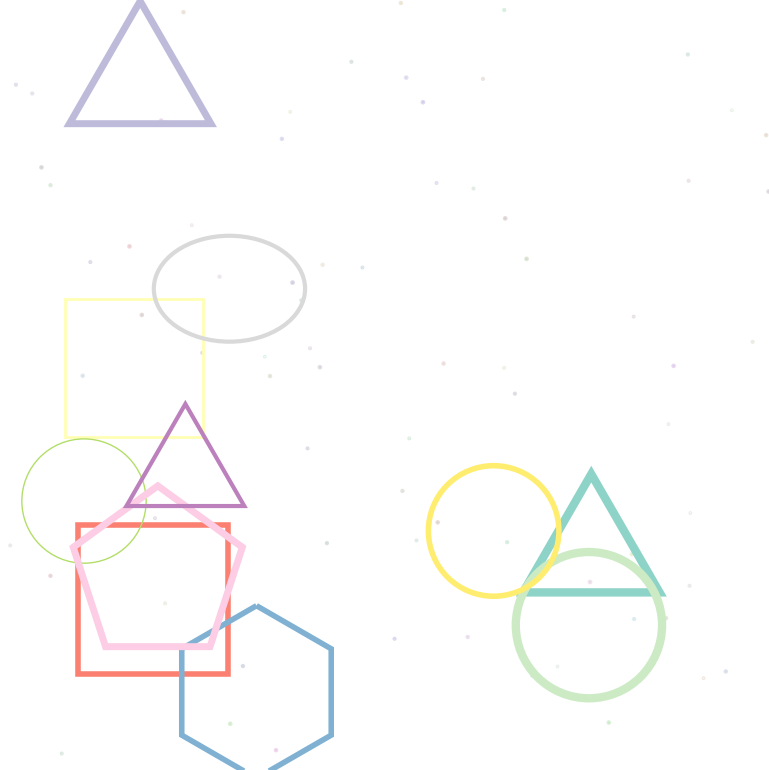[{"shape": "triangle", "thickness": 3, "radius": 0.51, "center": [0.768, 0.282]}, {"shape": "square", "thickness": 1, "radius": 0.45, "center": [0.174, 0.522]}, {"shape": "triangle", "thickness": 2.5, "radius": 0.53, "center": [0.182, 0.892]}, {"shape": "square", "thickness": 2, "radius": 0.48, "center": [0.199, 0.221]}, {"shape": "hexagon", "thickness": 2, "radius": 0.56, "center": [0.333, 0.101]}, {"shape": "circle", "thickness": 0.5, "radius": 0.4, "center": [0.109, 0.349]}, {"shape": "pentagon", "thickness": 2.5, "radius": 0.58, "center": [0.205, 0.254]}, {"shape": "oval", "thickness": 1.5, "radius": 0.49, "center": [0.298, 0.625]}, {"shape": "triangle", "thickness": 1.5, "radius": 0.44, "center": [0.241, 0.387]}, {"shape": "circle", "thickness": 3, "radius": 0.47, "center": [0.765, 0.188]}, {"shape": "circle", "thickness": 2, "radius": 0.42, "center": [0.641, 0.31]}]